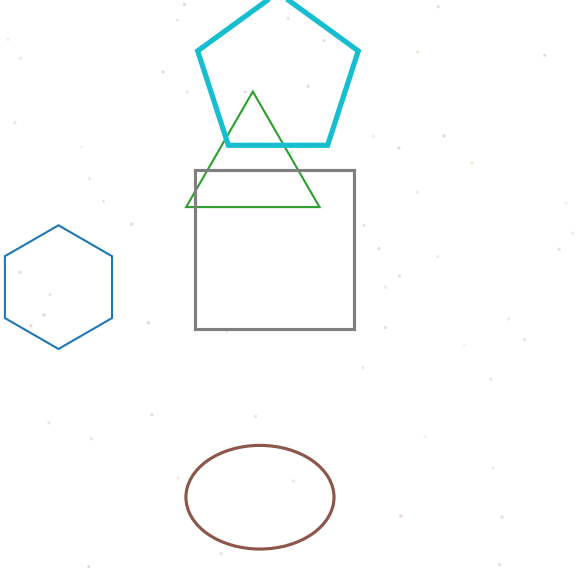[{"shape": "hexagon", "thickness": 1, "radius": 0.54, "center": [0.101, 0.502]}, {"shape": "triangle", "thickness": 1, "radius": 0.67, "center": [0.438, 0.707]}, {"shape": "oval", "thickness": 1.5, "radius": 0.64, "center": [0.45, 0.138]}, {"shape": "square", "thickness": 1.5, "radius": 0.69, "center": [0.475, 0.568]}, {"shape": "pentagon", "thickness": 2.5, "radius": 0.73, "center": [0.481, 0.866]}]